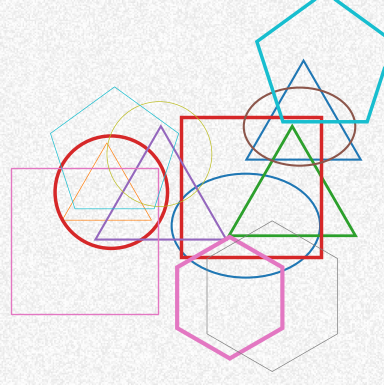[{"shape": "oval", "thickness": 1.5, "radius": 0.96, "center": [0.639, 0.414]}, {"shape": "triangle", "thickness": 1.5, "radius": 0.86, "center": [0.788, 0.671]}, {"shape": "triangle", "thickness": 0.5, "radius": 0.67, "center": [0.278, 0.495]}, {"shape": "triangle", "thickness": 2, "radius": 0.95, "center": [0.759, 0.483]}, {"shape": "square", "thickness": 2.5, "radius": 0.91, "center": [0.652, 0.514]}, {"shape": "circle", "thickness": 2.5, "radius": 0.73, "center": [0.289, 0.501]}, {"shape": "triangle", "thickness": 1.5, "radius": 0.98, "center": [0.418, 0.476]}, {"shape": "oval", "thickness": 1.5, "radius": 0.72, "center": [0.778, 0.671]}, {"shape": "square", "thickness": 1, "radius": 0.95, "center": [0.219, 0.373]}, {"shape": "hexagon", "thickness": 3, "radius": 0.79, "center": [0.597, 0.227]}, {"shape": "hexagon", "thickness": 0.5, "radius": 0.98, "center": [0.707, 0.231]}, {"shape": "circle", "thickness": 0.5, "radius": 0.68, "center": [0.414, 0.6]}, {"shape": "pentagon", "thickness": 2.5, "radius": 0.93, "center": [0.844, 0.834]}, {"shape": "pentagon", "thickness": 0.5, "radius": 0.88, "center": [0.298, 0.599]}]